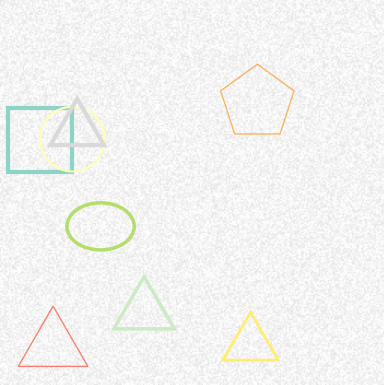[{"shape": "square", "thickness": 3, "radius": 0.42, "center": [0.103, 0.636]}, {"shape": "circle", "thickness": 1.5, "radius": 0.42, "center": [0.188, 0.639]}, {"shape": "triangle", "thickness": 1, "radius": 0.52, "center": [0.138, 0.101]}, {"shape": "pentagon", "thickness": 1, "radius": 0.5, "center": [0.668, 0.733]}, {"shape": "oval", "thickness": 2.5, "radius": 0.44, "center": [0.261, 0.412]}, {"shape": "triangle", "thickness": 3, "radius": 0.4, "center": [0.2, 0.663]}, {"shape": "triangle", "thickness": 2.5, "radius": 0.45, "center": [0.374, 0.191]}, {"shape": "triangle", "thickness": 2, "radius": 0.41, "center": [0.651, 0.106]}]